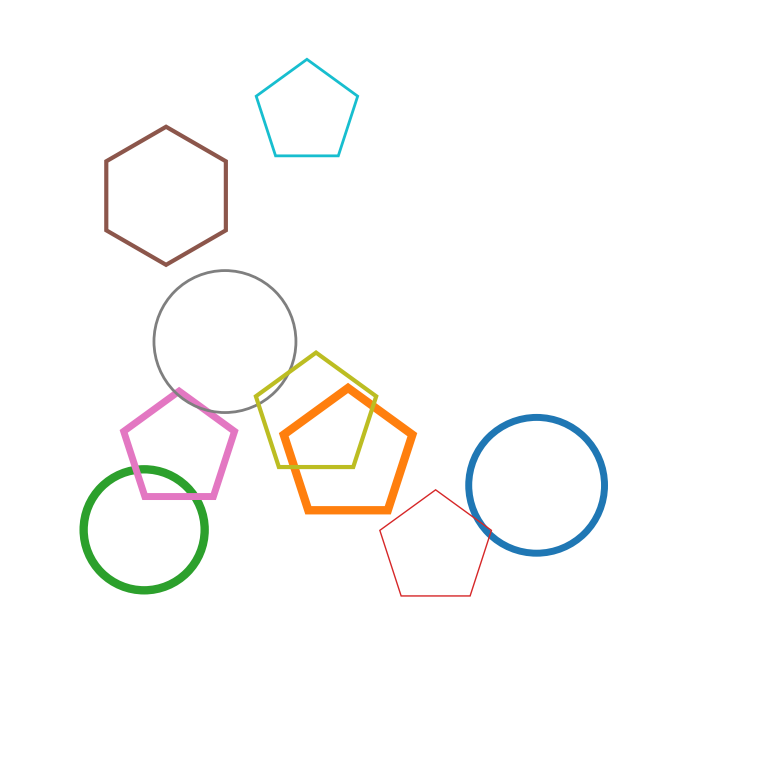[{"shape": "circle", "thickness": 2.5, "radius": 0.44, "center": [0.697, 0.37]}, {"shape": "pentagon", "thickness": 3, "radius": 0.44, "center": [0.452, 0.408]}, {"shape": "circle", "thickness": 3, "radius": 0.39, "center": [0.187, 0.312]}, {"shape": "pentagon", "thickness": 0.5, "radius": 0.38, "center": [0.566, 0.288]}, {"shape": "hexagon", "thickness": 1.5, "radius": 0.45, "center": [0.216, 0.746]}, {"shape": "pentagon", "thickness": 2.5, "radius": 0.38, "center": [0.233, 0.416]}, {"shape": "circle", "thickness": 1, "radius": 0.46, "center": [0.292, 0.556]}, {"shape": "pentagon", "thickness": 1.5, "radius": 0.41, "center": [0.41, 0.46]}, {"shape": "pentagon", "thickness": 1, "radius": 0.35, "center": [0.399, 0.854]}]